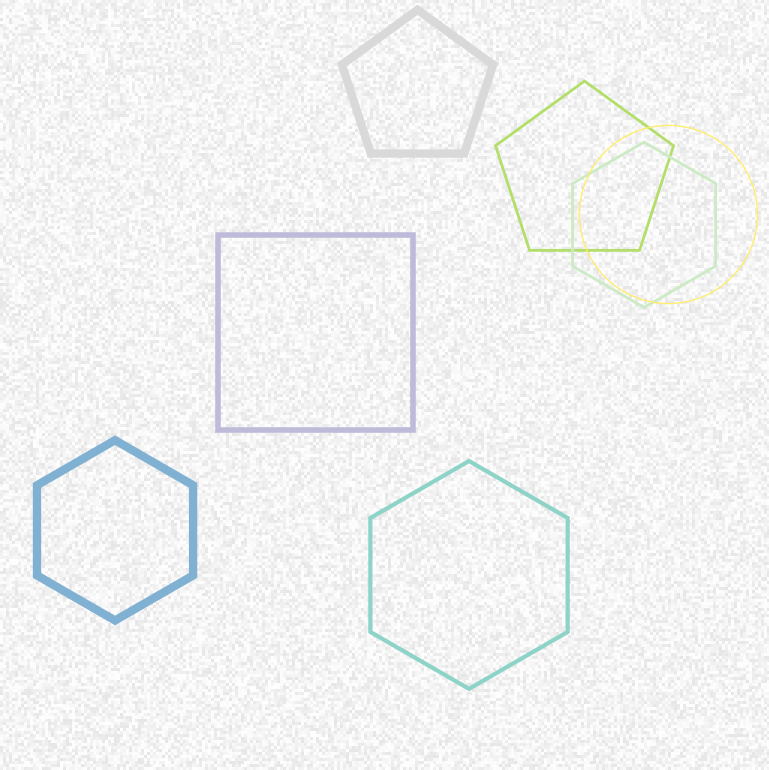[{"shape": "hexagon", "thickness": 1.5, "radius": 0.74, "center": [0.609, 0.253]}, {"shape": "square", "thickness": 2, "radius": 0.63, "center": [0.41, 0.568]}, {"shape": "hexagon", "thickness": 3, "radius": 0.59, "center": [0.149, 0.311]}, {"shape": "pentagon", "thickness": 1, "radius": 0.61, "center": [0.759, 0.773]}, {"shape": "pentagon", "thickness": 3, "radius": 0.52, "center": [0.542, 0.884]}, {"shape": "hexagon", "thickness": 1, "radius": 0.54, "center": [0.836, 0.708]}, {"shape": "circle", "thickness": 0.5, "radius": 0.58, "center": [0.868, 0.721]}]